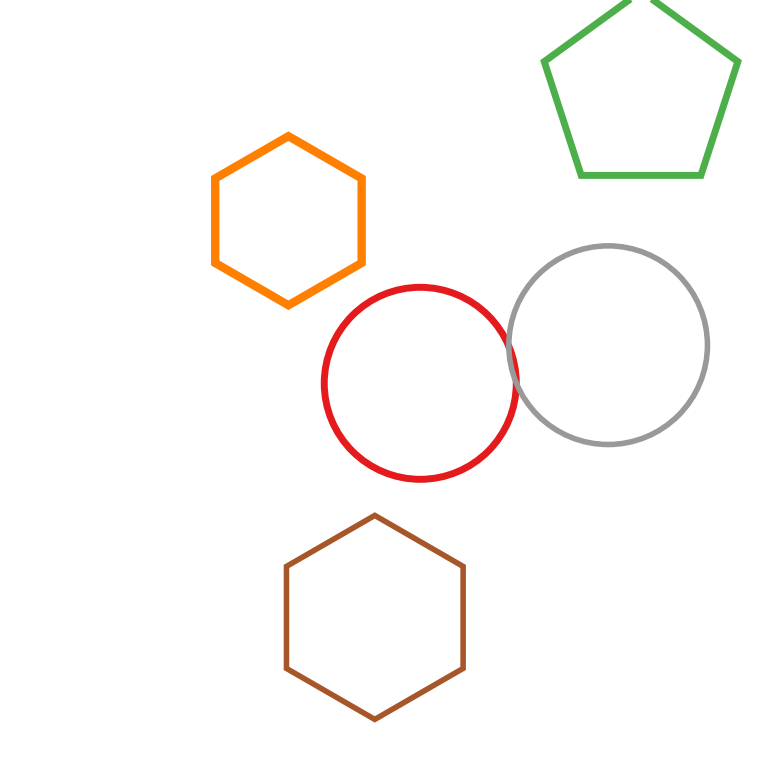[{"shape": "circle", "thickness": 2.5, "radius": 0.62, "center": [0.546, 0.502]}, {"shape": "pentagon", "thickness": 2.5, "radius": 0.66, "center": [0.833, 0.879]}, {"shape": "hexagon", "thickness": 3, "radius": 0.55, "center": [0.375, 0.713]}, {"shape": "hexagon", "thickness": 2, "radius": 0.66, "center": [0.487, 0.198]}, {"shape": "circle", "thickness": 2, "radius": 0.64, "center": [0.79, 0.552]}]